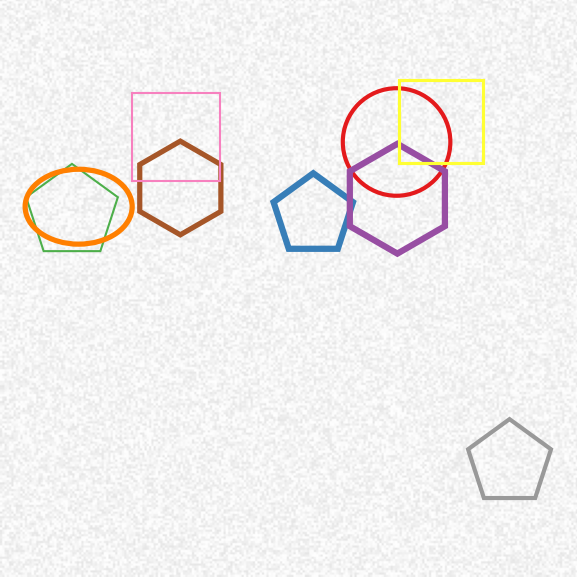[{"shape": "circle", "thickness": 2, "radius": 0.47, "center": [0.687, 0.753]}, {"shape": "pentagon", "thickness": 3, "radius": 0.36, "center": [0.542, 0.627]}, {"shape": "pentagon", "thickness": 1, "radius": 0.42, "center": [0.125, 0.632]}, {"shape": "hexagon", "thickness": 3, "radius": 0.48, "center": [0.688, 0.655]}, {"shape": "oval", "thickness": 2.5, "radius": 0.46, "center": [0.136, 0.641]}, {"shape": "square", "thickness": 1.5, "radius": 0.36, "center": [0.763, 0.788]}, {"shape": "hexagon", "thickness": 2.5, "radius": 0.41, "center": [0.312, 0.674]}, {"shape": "square", "thickness": 1, "radius": 0.38, "center": [0.305, 0.761]}, {"shape": "pentagon", "thickness": 2, "radius": 0.38, "center": [0.882, 0.198]}]